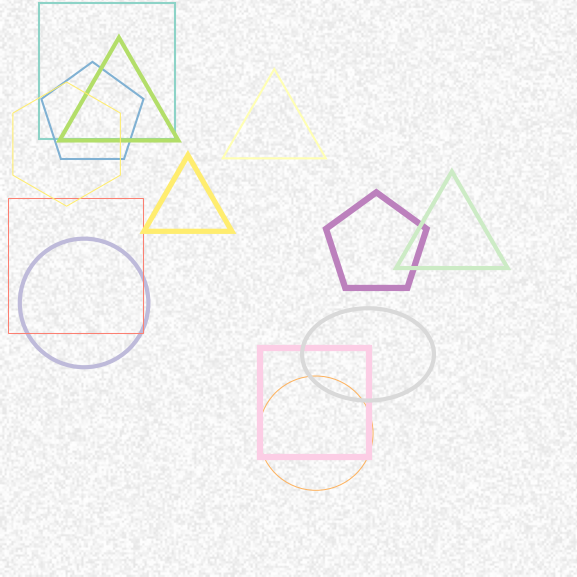[{"shape": "square", "thickness": 1, "radius": 0.59, "center": [0.186, 0.877]}, {"shape": "triangle", "thickness": 1, "radius": 0.52, "center": [0.475, 0.776]}, {"shape": "circle", "thickness": 2, "radius": 0.56, "center": [0.146, 0.475]}, {"shape": "square", "thickness": 0.5, "radius": 0.59, "center": [0.131, 0.54]}, {"shape": "pentagon", "thickness": 1, "radius": 0.46, "center": [0.16, 0.799]}, {"shape": "circle", "thickness": 0.5, "radius": 0.49, "center": [0.547, 0.249]}, {"shape": "triangle", "thickness": 2, "radius": 0.59, "center": [0.206, 0.815]}, {"shape": "square", "thickness": 3, "radius": 0.47, "center": [0.544, 0.302]}, {"shape": "oval", "thickness": 2, "radius": 0.57, "center": [0.637, 0.385]}, {"shape": "pentagon", "thickness": 3, "radius": 0.46, "center": [0.652, 0.575]}, {"shape": "triangle", "thickness": 2, "radius": 0.56, "center": [0.782, 0.591]}, {"shape": "hexagon", "thickness": 0.5, "radius": 0.54, "center": [0.115, 0.75]}, {"shape": "triangle", "thickness": 2.5, "radius": 0.44, "center": [0.325, 0.643]}]